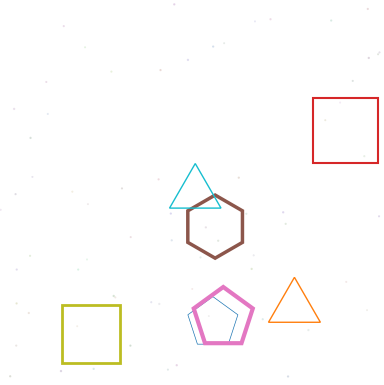[{"shape": "pentagon", "thickness": 0.5, "radius": 0.34, "center": [0.553, 0.161]}, {"shape": "triangle", "thickness": 1, "radius": 0.39, "center": [0.765, 0.202]}, {"shape": "square", "thickness": 1.5, "radius": 0.42, "center": [0.897, 0.662]}, {"shape": "hexagon", "thickness": 2.5, "radius": 0.41, "center": [0.559, 0.411]}, {"shape": "pentagon", "thickness": 3, "radius": 0.4, "center": [0.58, 0.174]}, {"shape": "square", "thickness": 2, "radius": 0.38, "center": [0.236, 0.133]}, {"shape": "triangle", "thickness": 1, "radius": 0.39, "center": [0.507, 0.498]}]